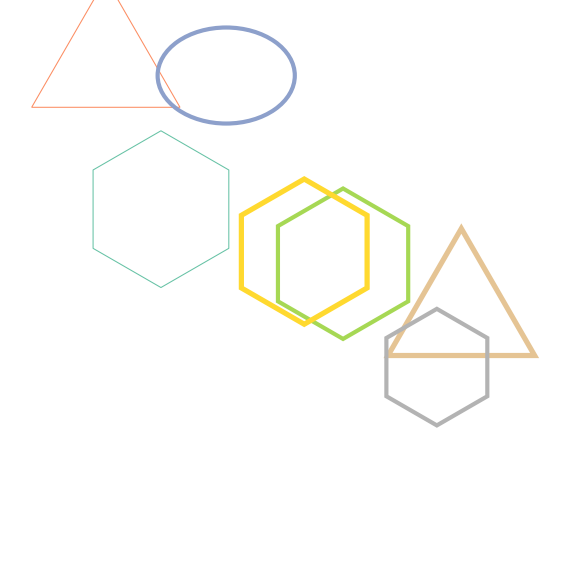[{"shape": "hexagon", "thickness": 0.5, "radius": 0.68, "center": [0.279, 0.637]}, {"shape": "triangle", "thickness": 0.5, "radius": 0.74, "center": [0.183, 0.887]}, {"shape": "oval", "thickness": 2, "radius": 0.59, "center": [0.392, 0.868]}, {"shape": "hexagon", "thickness": 2, "radius": 0.65, "center": [0.594, 0.542]}, {"shape": "hexagon", "thickness": 2.5, "radius": 0.63, "center": [0.527, 0.563]}, {"shape": "triangle", "thickness": 2.5, "radius": 0.73, "center": [0.799, 0.457]}, {"shape": "hexagon", "thickness": 2, "radius": 0.5, "center": [0.756, 0.363]}]